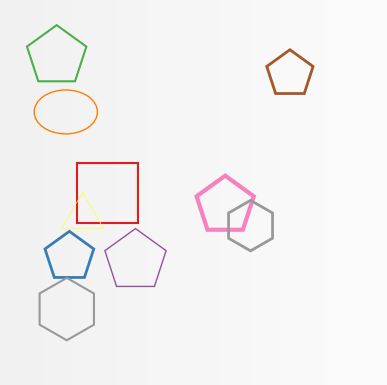[{"shape": "square", "thickness": 1.5, "radius": 0.39, "center": [0.278, 0.5]}, {"shape": "pentagon", "thickness": 2, "radius": 0.33, "center": [0.179, 0.333]}, {"shape": "pentagon", "thickness": 1.5, "radius": 0.4, "center": [0.146, 0.854]}, {"shape": "pentagon", "thickness": 1, "radius": 0.42, "center": [0.35, 0.323]}, {"shape": "oval", "thickness": 1, "radius": 0.41, "center": [0.17, 0.709]}, {"shape": "triangle", "thickness": 0.5, "radius": 0.31, "center": [0.213, 0.438]}, {"shape": "pentagon", "thickness": 2, "radius": 0.31, "center": [0.748, 0.808]}, {"shape": "pentagon", "thickness": 3, "radius": 0.39, "center": [0.581, 0.466]}, {"shape": "hexagon", "thickness": 2, "radius": 0.33, "center": [0.647, 0.414]}, {"shape": "hexagon", "thickness": 1.5, "radius": 0.4, "center": [0.172, 0.197]}]